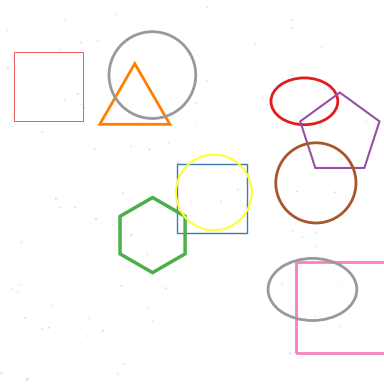[{"shape": "oval", "thickness": 2, "radius": 0.43, "center": [0.791, 0.737]}, {"shape": "square", "thickness": 0.5, "radius": 0.45, "center": [0.126, 0.775]}, {"shape": "square", "thickness": 1, "radius": 0.45, "center": [0.551, 0.485]}, {"shape": "hexagon", "thickness": 2.5, "radius": 0.49, "center": [0.396, 0.389]}, {"shape": "pentagon", "thickness": 1.5, "radius": 0.54, "center": [0.883, 0.651]}, {"shape": "triangle", "thickness": 2, "radius": 0.53, "center": [0.35, 0.73]}, {"shape": "circle", "thickness": 1.5, "radius": 0.49, "center": [0.555, 0.5]}, {"shape": "circle", "thickness": 2, "radius": 0.52, "center": [0.82, 0.525]}, {"shape": "square", "thickness": 2, "radius": 0.59, "center": [0.888, 0.201]}, {"shape": "circle", "thickness": 2, "radius": 0.56, "center": [0.396, 0.805]}, {"shape": "oval", "thickness": 2, "radius": 0.58, "center": [0.812, 0.248]}]